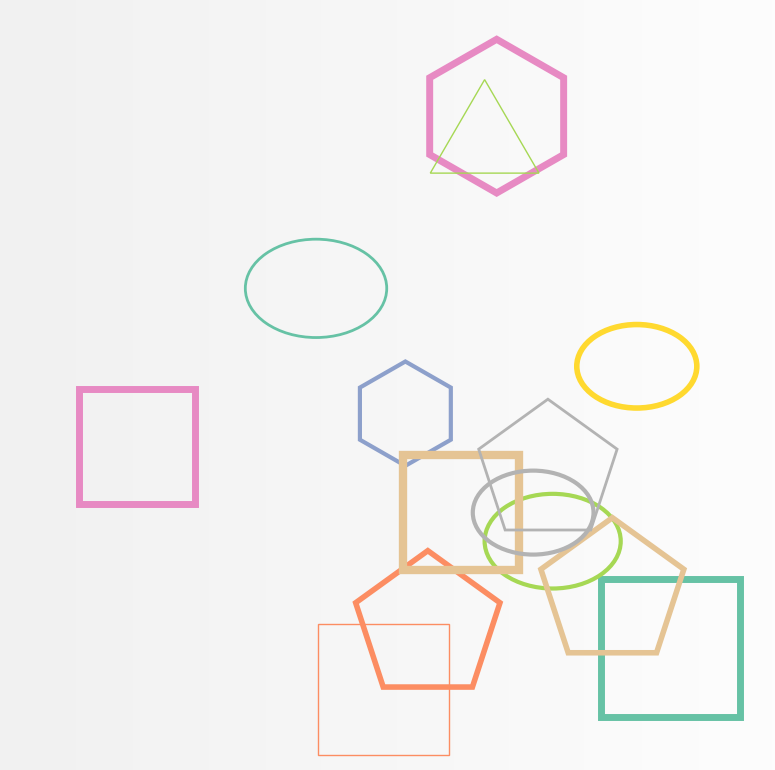[{"shape": "square", "thickness": 2.5, "radius": 0.45, "center": [0.865, 0.158]}, {"shape": "oval", "thickness": 1, "radius": 0.46, "center": [0.408, 0.626]}, {"shape": "pentagon", "thickness": 2, "radius": 0.49, "center": [0.552, 0.187]}, {"shape": "square", "thickness": 0.5, "radius": 0.42, "center": [0.495, 0.105]}, {"shape": "hexagon", "thickness": 1.5, "radius": 0.34, "center": [0.523, 0.463]}, {"shape": "square", "thickness": 2.5, "radius": 0.37, "center": [0.177, 0.421]}, {"shape": "hexagon", "thickness": 2.5, "radius": 0.5, "center": [0.641, 0.849]}, {"shape": "oval", "thickness": 1.5, "radius": 0.44, "center": [0.713, 0.297]}, {"shape": "triangle", "thickness": 0.5, "radius": 0.4, "center": [0.625, 0.816]}, {"shape": "oval", "thickness": 2, "radius": 0.39, "center": [0.822, 0.524]}, {"shape": "square", "thickness": 3, "radius": 0.38, "center": [0.595, 0.334]}, {"shape": "pentagon", "thickness": 2, "radius": 0.48, "center": [0.79, 0.231]}, {"shape": "oval", "thickness": 1.5, "radius": 0.39, "center": [0.688, 0.334]}, {"shape": "pentagon", "thickness": 1, "radius": 0.47, "center": [0.707, 0.388]}]